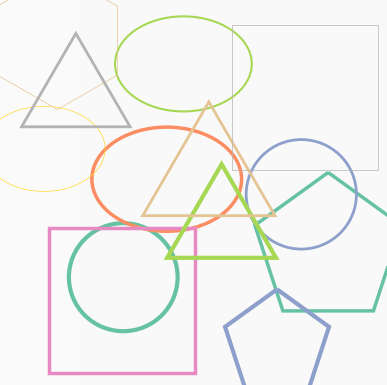[{"shape": "circle", "thickness": 3, "radius": 0.7, "center": [0.318, 0.28]}, {"shape": "pentagon", "thickness": 2.5, "radius": 0.99, "center": [0.847, 0.353]}, {"shape": "oval", "thickness": 2.5, "radius": 0.97, "center": [0.43, 0.535]}, {"shape": "circle", "thickness": 2, "radius": 0.71, "center": [0.778, 0.495]}, {"shape": "pentagon", "thickness": 3, "radius": 0.71, "center": [0.715, 0.107]}, {"shape": "square", "thickness": 2.5, "radius": 0.94, "center": [0.315, 0.219]}, {"shape": "triangle", "thickness": 3, "radius": 0.81, "center": [0.572, 0.411]}, {"shape": "oval", "thickness": 1.5, "radius": 0.88, "center": [0.473, 0.834]}, {"shape": "oval", "thickness": 0.5, "radius": 0.79, "center": [0.113, 0.613]}, {"shape": "triangle", "thickness": 2, "radius": 0.99, "center": [0.539, 0.538]}, {"shape": "hexagon", "thickness": 0.5, "radius": 0.9, "center": [0.148, 0.895]}, {"shape": "triangle", "thickness": 2, "radius": 0.81, "center": [0.196, 0.752]}, {"shape": "square", "thickness": 0.5, "radius": 0.94, "center": [0.788, 0.748]}]